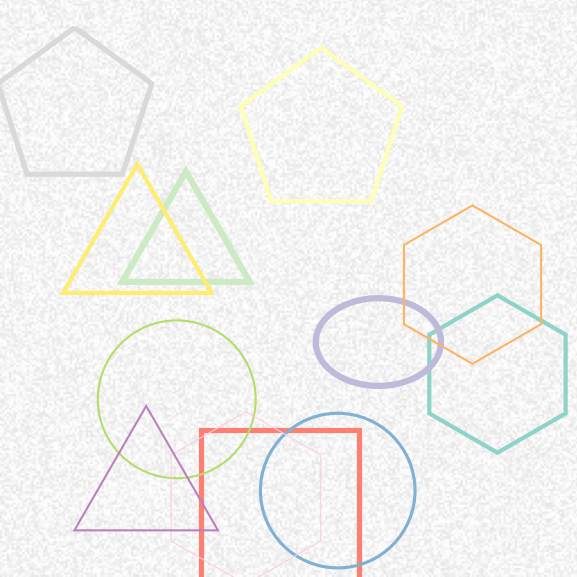[{"shape": "hexagon", "thickness": 2, "radius": 0.68, "center": [0.861, 0.351]}, {"shape": "pentagon", "thickness": 2, "radius": 0.73, "center": [0.556, 0.77]}, {"shape": "oval", "thickness": 3, "radius": 0.54, "center": [0.655, 0.407]}, {"shape": "square", "thickness": 2.5, "radius": 0.68, "center": [0.485, 0.119]}, {"shape": "circle", "thickness": 1.5, "radius": 0.67, "center": [0.585, 0.15]}, {"shape": "hexagon", "thickness": 1, "radius": 0.69, "center": [0.818, 0.506]}, {"shape": "circle", "thickness": 1, "radius": 0.68, "center": [0.306, 0.308]}, {"shape": "hexagon", "thickness": 0.5, "radius": 0.75, "center": [0.426, 0.137]}, {"shape": "pentagon", "thickness": 2.5, "radius": 0.7, "center": [0.129, 0.811]}, {"shape": "triangle", "thickness": 1, "radius": 0.72, "center": [0.253, 0.153]}, {"shape": "triangle", "thickness": 3, "radius": 0.64, "center": [0.322, 0.575]}, {"shape": "triangle", "thickness": 2, "radius": 0.74, "center": [0.238, 0.566]}]